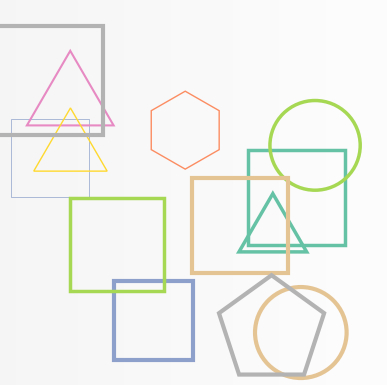[{"shape": "triangle", "thickness": 2.5, "radius": 0.5, "center": [0.704, 0.396]}, {"shape": "square", "thickness": 2.5, "radius": 0.62, "center": [0.765, 0.487]}, {"shape": "hexagon", "thickness": 1, "radius": 0.51, "center": [0.478, 0.662]}, {"shape": "square", "thickness": 0.5, "radius": 0.5, "center": [0.13, 0.589]}, {"shape": "square", "thickness": 3, "radius": 0.51, "center": [0.397, 0.168]}, {"shape": "triangle", "thickness": 1.5, "radius": 0.65, "center": [0.181, 0.739]}, {"shape": "square", "thickness": 2.5, "radius": 0.6, "center": [0.302, 0.365]}, {"shape": "circle", "thickness": 2.5, "radius": 0.58, "center": [0.813, 0.622]}, {"shape": "triangle", "thickness": 1, "radius": 0.55, "center": [0.182, 0.61]}, {"shape": "square", "thickness": 3, "radius": 0.62, "center": [0.619, 0.413]}, {"shape": "circle", "thickness": 3, "radius": 0.59, "center": [0.776, 0.136]}, {"shape": "pentagon", "thickness": 3, "radius": 0.71, "center": [0.701, 0.143]}, {"shape": "square", "thickness": 3, "radius": 0.71, "center": [0.124, 0.79]}]